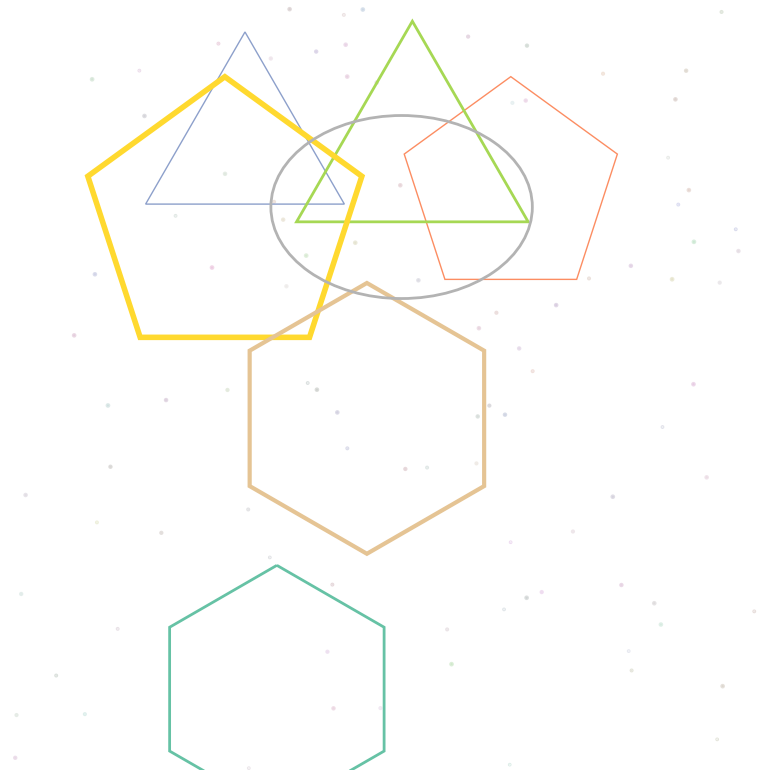[{"shape": "hexagon", "thickness": 1, "radius": 0.8, "center": [0.36, 0.105]}, {"shape": "pentagon", "thickness": 0.5, "radius": 0.73, "center": [0.663, 0.755]}, {"shape": "triangle", "thickness": 0.5, "radius": 0.75, "center": [0.318, 0.809]}, {"shape": "triangle", "thickness": 1, "radius": 0.87, "center": [0.536, 0.799]}, {"shape": "pentagon", "thickness": 2, "radius": 0.94, "center": [0.292, 0.713]}, {"shape": "hexagon", "thickness": 1.5, "radius": 0.88, "center": [0.476, 0.457]}, {"shape": "oval", "thickness": 1, "radius": 0.85, "center": [0.522, 0.731]}]